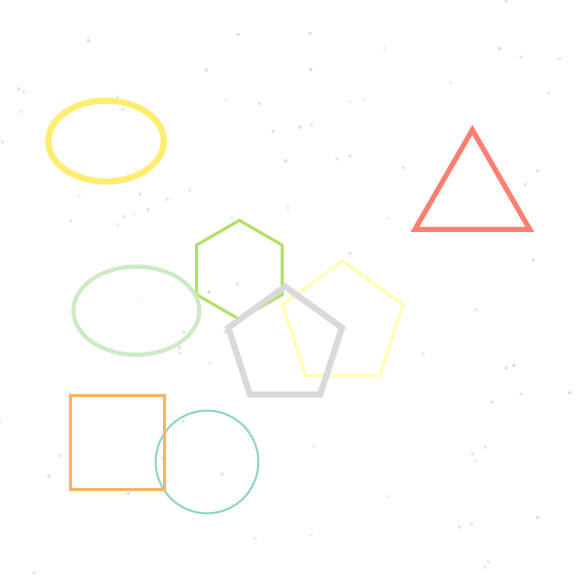[{"shape": "circle", "thickness": 1, "radius": 0.44, "center": [0.359, 0.199]}, {"shape": "pentagon", "thickness": 1.5, "radius": 0.55, "center": [0.593, 0.438]}, {"shape": "triangle", "thickness": 2.5, "radius": 0.57, "center": [0.818, 0.659]}, {"shape": "square", "thickness": 1.5, "radius": 0.41, "center": [0.203, 0.234]}, {"shape": "hexagon", "thickness": 1.5, "radius": 0.43, "center": [0.414, 0.532]}, {"shape": "pentagon", "thickness": 3, "radius": 0.52, "center": [0.494, 0.4]}, {"shape": "oval", "thickness": 2, "radius": 0.54, "center": [0.236, 0.461]}, {"shape": "oval", "thickness": 3, "radius": 0.5, "center": [0.184, 0.755]}]